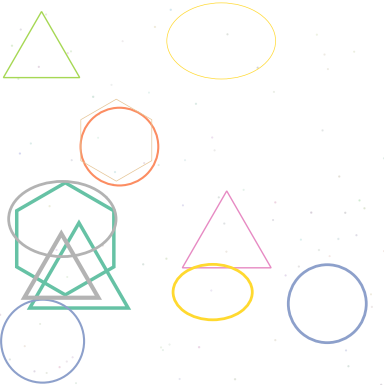[{"shape": "triangle", "thickness": 2.5, "radius": 0.74, "center": [0.205, 0.274]}, {"shape": "hexagon", "thickness": 2.5, "radius": 0.73, "center": [0.17, 0.38]}, {"shape": "circle", "thickness": 1.5, "radius": 0.5, "center": [0.31, 0.619]}, {"shape": "circle", "thickness": 1.5, "radius": 0.54, "center": [0.111, 0.114]}, {"shape": "circle", "thickness": 2, "radius": 0.51, "center": [0.85, 0.211]}, {"shape": "triangle", "thickness": 1, "radius": 0.67, "center": [0.589, 0.371]}, {"shape": "triangle", "thickness": 1, "radius": 0.57, "center": [0.108, 0.856]}, {"shape": "oval", "thickness": 0.5, "radius": 0.71, "center": [0.575, 0.894]}, {"shape": "oval", "thickness": 2, "radius": 0.51, "center": [0.552, 0.241]}, {"shape": "hexagon", "thickness": 0.5, "radius": 0.53, "center": [0.302, 0.636]}, {"shape": "oval", "thickness": 2, "radius": 0.7, "center": [0.162, 0.431]}, {"shape": "triangle", "thickness": 3, "radius": 0.56, "center": [0.159, 0.282]}]